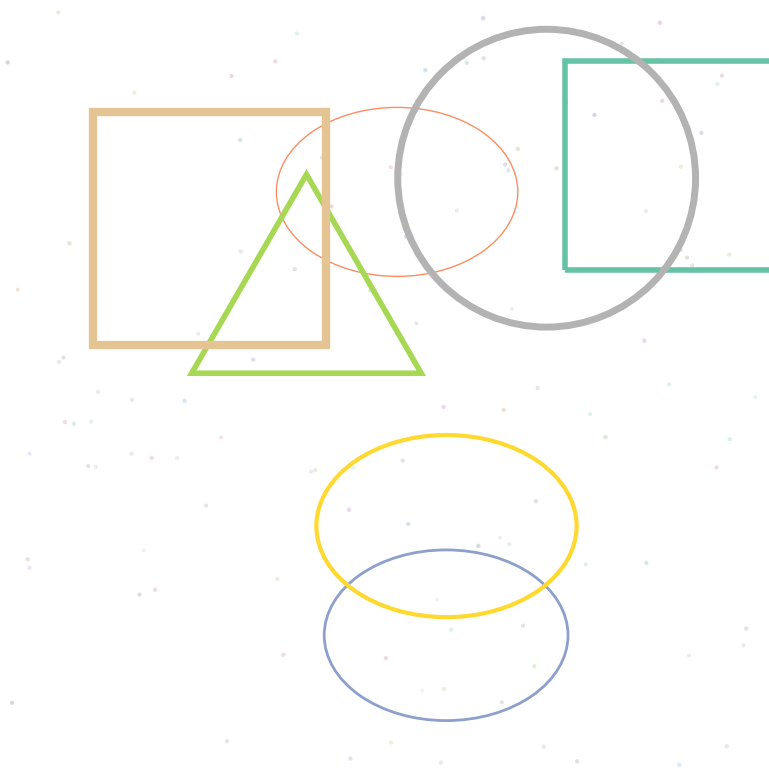[{"shape": "square", "thickness": 2, "radius": 0.68, "center": [0.87, 0.785]}, {"shape": "oval", "thickness": 0.5, "radius": 0.78, "center": [0.516, 0.751]}, {"shape": "oval", "thickness": 1, "radius": 0.79, "center": [0.579, 0.175]}, {"shape": "triangle", "thickness": 2, "radius": 0.86, "center": [0.398, 0.601]}, {"shape": "oval", "thickness": 1.5, "radius": 0.84, "center": [0.58, 0.317]}, {"shape": "square", "thickness": 3, "radius": 0.76, "center": [0.272, 0.703]}, {"shape": "circle", "thickness": 2.5, "radius": 0.97, "center": [0.71, 0.769]}]